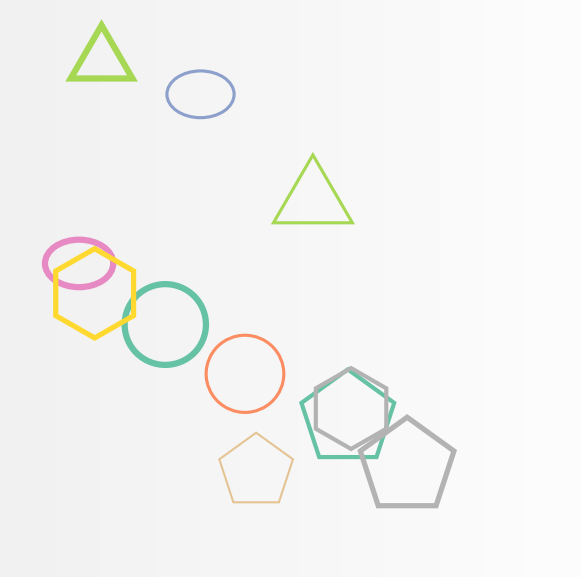[{"shape": "circle", "thickness": 3, "radius": 0.35, "center": [0.284, 0.437]}, {"shape": "pentagon", "thickness": 2, "radius": 0.42, "center": [0.598, 0.276]}, {"shape": "circle", "thickness": 1.5, "radius": 0.33, "center": [0.421, 0.352]}, {"shape": "oval", "thickness": 1.5, "radius": 0.29, "center": [0.345, 0.836]}, {"shape": "oval", "thickness": 3, "radius": 0.29, "center": [0.136, 0.543]}, {"shape": "triangle", "thickness": 3, "radius": 0.31, "center": [0.175, 0.894]}, {"shape": "triangle", "thickness": 1.5, "radius": 0.39, "center": [0.538, 0.653]}, {"shape": "hexagon", "thickness": 2.5, "radius": 0.39, "center": [0.163, 0.491]}, {"shape": "pentagon", "thickness": 1, "radius": 0.33, "center": [0.441, 0.183]}, {"shape": "pentagon", "thickness": 2.5, "radius": 0.42, "center": [0.7, 0.192]}, {"shape": "hexagon", "thickness": 2, "radius": 0.35, "center": [0.604, 0.292]}]